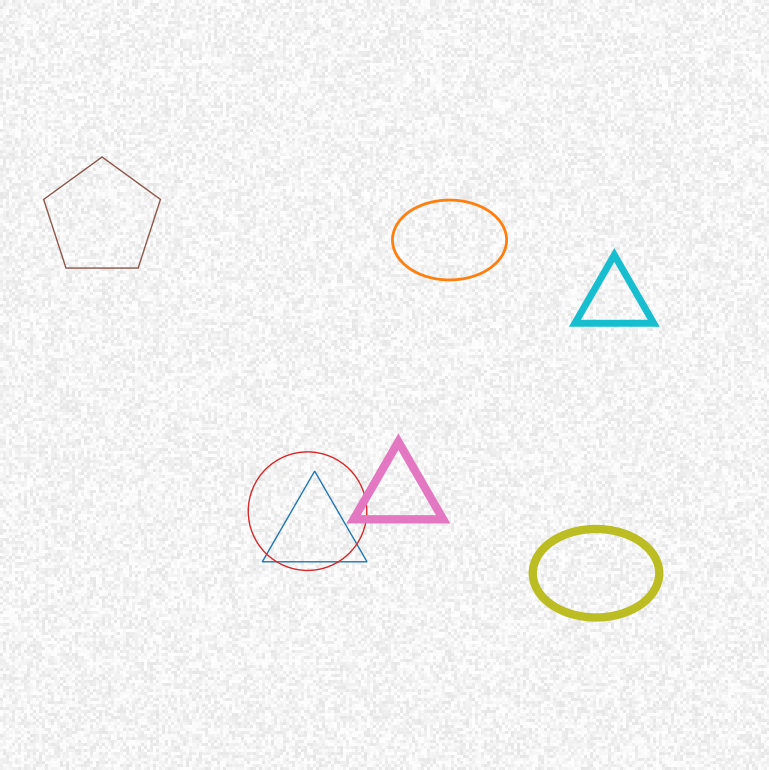[{"shape": "triangle", "thickness": 0.5, "radius": 0.39, "center": [0.409, 0.31]}, {"shape": "oval", "thickness": 1, "radius": 0.37, "center": [0.584, 0.688]}, {"shape": "circle", "thickness": 0.5, "radius": 0.38, "center": [0.399, 0.336]}, {"shape": "pentagon", "thickness": 0.5, "radius": 0.4, "center": [0.133, 0.716]}, {"shape": "triangle", "thickness": 3, "radius": 0.34, "center": [0.517, 0.359]}, {"shape": "oval", "thickness": 3, "radius": 0.41, "center": [0.774, 0.256]}, {"shape": "triangle", "thickness": 2.5, "radius": 0.3, "center": [0.798, 0.61]}]